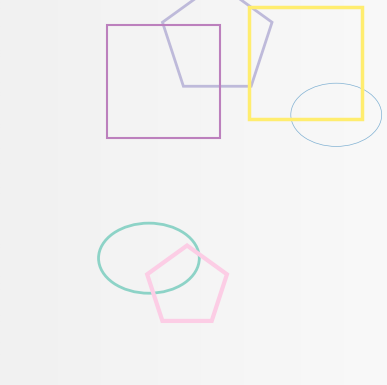[{"shape": "oval", "thickness": 2, "radius": 0.65, "center": [0.384, 0.329]}, {"shape": "pentagon", "thickness": 2, "radius": 0.74, "center": [0.561, 0.896]}, {"shape": "oval", "thickness": 0.5, "radius": 0.59, "center": [0.868, 0.702]}, {"shape": "pentagon", "thickness": 3, "radius": 0.54, "center": [0.483, 0.254]}, {"shape": "square", "thickness": 1.5, "radius": 0.73, "center": [0.422, 0.789]}, {"shape": "square", "thickness": 2.5, "radius": 0.73, "center": [0.789, 0.837]}]